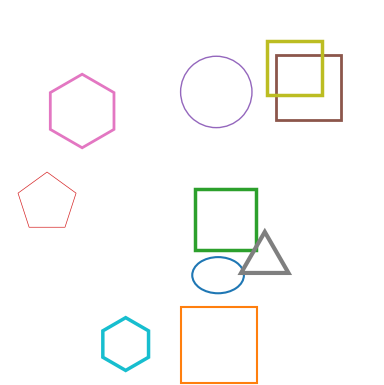[{"shape": "oval", "thickness": 1.5, "radius": 0.34, "center": [0.566, 0.285]}, {"shape": "square", "thickness": 1.5, "radius": 0.49, "center": [0.569, 0.104]}, {"shape": "square", "thickness": 2.5, "radius": 0.4, "center": [0.586, 0.43]}, {"shape": "pentagon", "thickness": 0.5, "radius": 0.4, "center": [0.122, 0.474]}, {"shape": "circle", "thickness": 1, "radius": 0.46, "center": [0.562, 0.761]}, {"shape": "square", "thickness": 2, "radius": 0.42, "center": [0.8, 0.772]}, {"shape": "hexagon", "thickness": 2, "radius": 0.48, "center": [0.213, 0.712]}, {"shape": "triangle", "thickness": 3, "radius": 0.36, "center": [0.688, 0.327]}, {"shape": "square", "thickness": 2.5, "radius": 0.35, "center": [0.765, 0.823]}, {"shape": "hexagon", "thickness": 2.5, "radius": 0.34, "center": [0.326, 0.106]}]